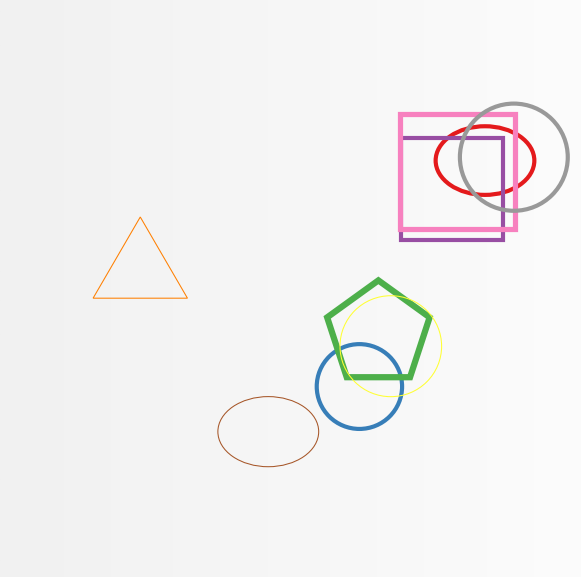[{"shape": "oval", "thickness": 2, "radius": 0.42, "center": [0.834, 0.721]}, {"shape": "circle", "thickness": 2, "radius": 0.37, "center": [0.618, 0.33]}, {"shape": "pentagon", "thickness": 3, "radius": 0.46, "center": [0.651, 0.421]}, {"shape": "square", "thickness": 2, "radius": 0.44, "center": [0.778, 0.671]}, {"shape": "triangle", "thickness": 0.5, "radius": 0.47, "center": [0.241, 0.53]}, {"shape": "circle", "thickness": 0.5, "radius": 0.44, "center": [0.672, 0.4]}, {"shape": "oval", "thickness": 0.5, "radius": 0.43, "center": [0.462, 0.252]}, {"shape": "square", "thickness": 2.5, "radius": 0.5, "center": [0.787, 0.702]}, {"shape": "circle", "thickness": 2, "radius": 0.46, "center": [0.884, 0.727]}]